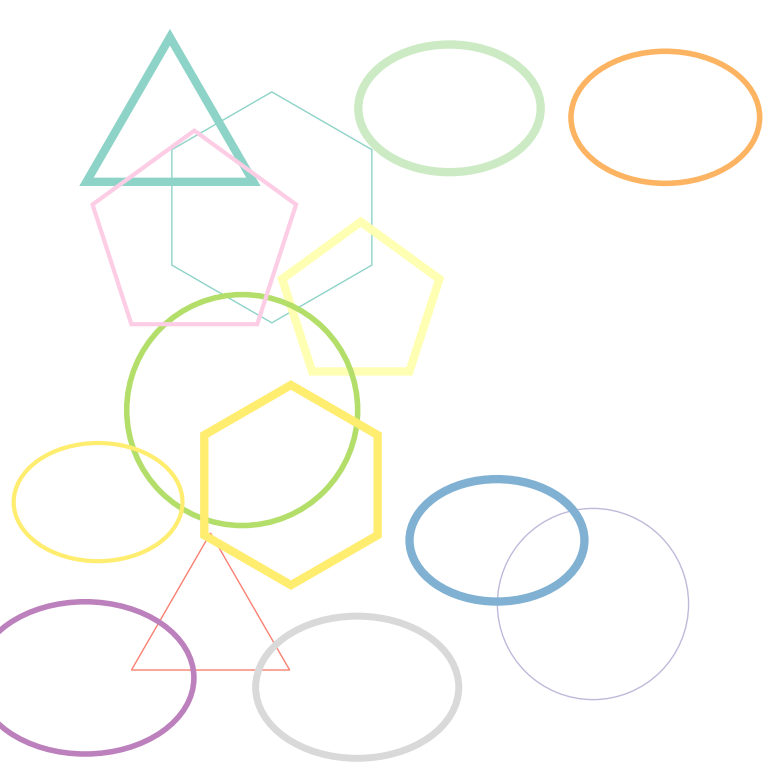[{"shape": "hexagon", "thickness": 0.5, "radius": 0.75, "center": [0.353, 0.731]}, {"shape": "triangle", "thickness": 3, "radius": 0.63, "center": [0.221, 0.826]}, {"shape": "pentagon", "thickness": 3, "radius": 0.54, "center": [0.469, 0.604]}, {"shape": "circle", "thickness": 0.5, "radius": 0.62, "center": [0.77, 0.216]}, {"shape": "triangle", "thickness": 0.5, "radius": 0.59, "center": [0.273, 0.189]}, {"shape": "oval", "thickness": 3, "radius": 0.57, "center": [0.645, 0.298]}, {"shape": "oval", "thickness": 2, "radius": 0.61, "center": [0.864, 0.848]}, {"shape": "circle", "thickness": 2, "radius": 0.75, "center": [0.315, 0.467]}, {"shape": "pentagon", "thickness": 1.5, "radius": 0.69, "center": [0.252, 0.691]}, {"shape": "oval", "thickness": 2.5, "radius": 0.66, "center": [0.464, 0.107]}, {"shape": "oval", "thickness": 2, "radius": 0.71, "center": [0.111, 0.12]}, {"shape": "oval", "thickness": 3, "radius": 0.59, "center": [0.584, 0.859]}, {"shape": "hexagon", "thickness": 3, "radius": 0.65, "center": [0.378, 0.37]}, {"shape": "oval", "thickness": 1.5, "radius": 0.55, "center": [0.127, 0.348]}]